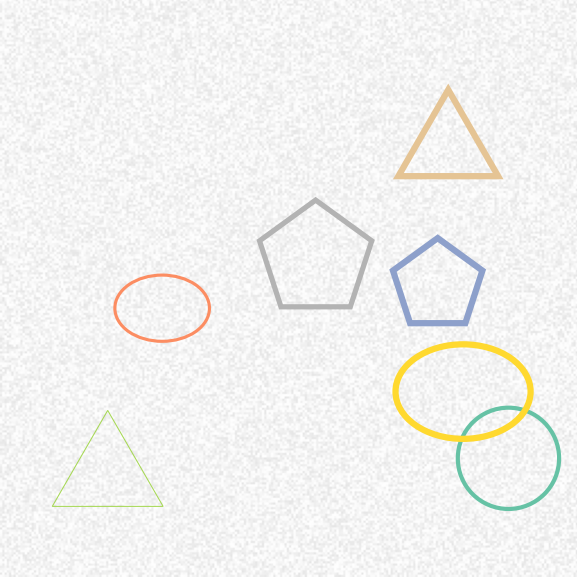[{"shape": "circle", "thickness": 2, "radius": 0.44, "center": [0.88, 0.205]}, {"shape": "oval", "thickness": 1.5, "radius": 0.41, "center": [0.281, 0.465]}, {"shape": "pentagon", "thickness": 3, "radius": 0.41, "center": [0.758, 0.505]}, {"shape": "triangle", "thickness": 0.5, "radius": 0.55, "center": [0.186, 0.178]}, {"shape": "oval", "thickness": 3, "radius": 0.58, "center": [0.802, 0.321]}, {"shape": "triangle", "thickness": 3, "radius": 0.5, "center": [0.776, 0.744]}, {"shape": "pentagon", "thickness": 2.5, "radius": 0.51, "center": [0.547, 0.551]}]